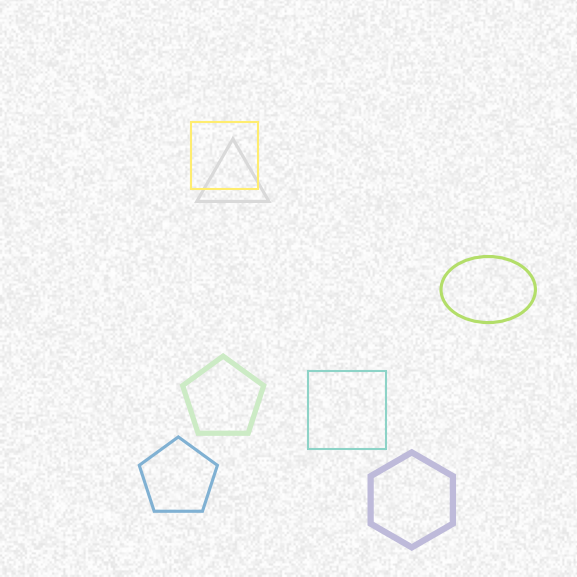[{"shape": "square", "thickness": 1, "radius": 0.34, "center": [0.601, 0.289]}, {"shape": "hexagon", "thickness": 3, "radius": 0.41, "center": [0.713, 0.134]}, {"shape": "pentagon", "thickness": 1.5, "radius": 0.36, "center": [0.309, 0.171]}, {"shape": "oval", "thickness": 1.5, "radius": 0.41, "center": [0.845, 0.498]}, {"shape": "triangle", "thickness": 1.5, "radius": 0.36, "center": [0.403, 0.686]}, {"shape": "pentagon", "thickness": 2.5, "radius": 0.37, "center": [0.386, 0.309]}, {"shape": "square", "thickness": 1, "radius": 0.29, "center": [0.388, 0.731]}]